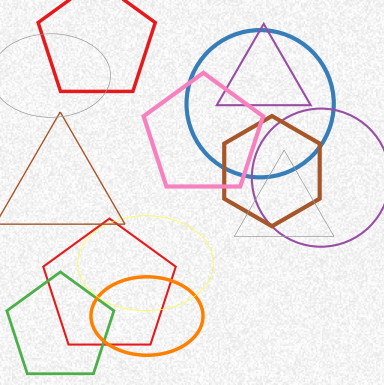[{"shape": "pentagon", "thickness": 2.5, "radius": 0.8, "center": [0.251, 0.892]}, {"shape": "pentagon", "thickness": 1.5, "radius": 0.9, "center": [0.284, 0.251]}, {"shape": "circle", "thickness": 3, "radius": 0.96, "center": [0.676, 0.731]}, {"shape": "pentagon", "thickness": 2, "radius": 0.73, "center": [0.157, 0.148]}, {"shape": "triangle", "thickness": 1.5, "radius": 0.7, "center": [0.685, 0.797]}, {"shape": "circle", "thickness": 1.5, "radius": 0.9, "center": [0.833, 0.539]}, {"shape": "oval", "thickness": 2.5, "radius": 0.73, "center": [0.382, 0.179]}, {"shape": "oval", "thickness": 0.5, "radius": 0.88, "center": [0.378, 0.316]}, {"shape": "triangle", "thickness": 1, "radius": 0.97, "center": [0.156, 0.515]}, {"shape": "hexagon", "thickness": 3, "radius": 0.72, "center": [0.706, 0.556]}, {"shape": "pentagon", "thickness": 3, "radius": 0.82, "center": [0.528, 0.648]}, {"shape": "oval", "thickness": 0.5, "radius": 0.78, "center": [0.132, 0.804]}, {"shape": "triangle", "thickness": 0.5, "radius": 0.75, "center": [0.738, 0.461]}]